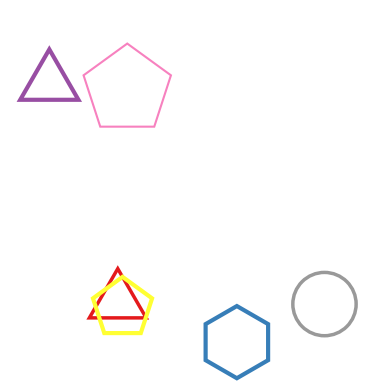[{"shape": "triangle", "thickness": 2.5, "radius": 0.43, "center": [0.306, 0.217]}, {"shape": "hexagon", "thickness": 3, "radius": 0.47, "center": [0.615, 0.111]}, {"shape": "triangle", "thickness": 3, "radius": 0.44, "center": [0.128, 0.784]}, {"shape": "pentagon", "thickness": 3, "radius": 0.4, "center": [0.318, 0.2]}, {"shape": "pentagon", "thickness": 1.5, "radius": 0.6, "center": [0.331, 0.768]}, {"shape": "circle", "thickness": 2.5, "radius": 0.41, "center": [0.843, 0.21]}]